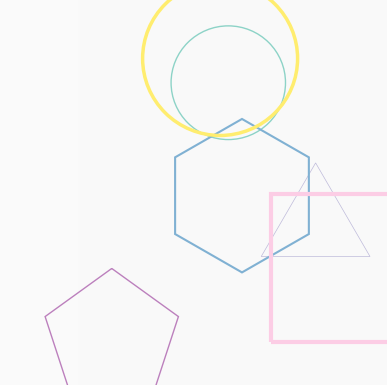[{"shape": "circle", "thickness": 1, "radius": 0.74, "center": [0.589, 0.785]}, {"shape": "triangle", "thickness": 0.5, "radius": 0.81, "center": [0.814, 0.415]}, {"shape": "hexagon", "thickness": 1.5, "radius": 1.0, "center": [0.624, 0.492]}, {"shape": "square", "thickness": 3, "radius": 0.96, "center": [0.893, 0.304]}, {"shape": "pentagon", "thickness": 1, "radius": 0.9, "center": [0.288, 0.122]}, {"shape": "circle", "thickness": 2.5, "radius": 1.0, "center": [0.568, 0.848]}]